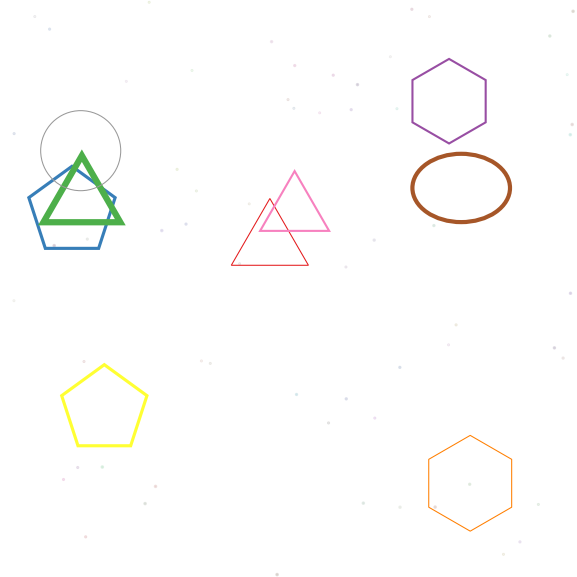[{"shape": "triangle", "thickness": 0.5, "radius": 0.39, "center": [0.467, 0.578]}, {"shape": "pentagon", "thickness": 1.5, "radius": 0.39, "center": [0.125, 0.633]}, {"shape": "triangle", "thickness": 3, "radius": 0.38, "center": [0.142, 0.653]}, {"shape": "hexagon", "thickness": 1, "radius": 0.37, "center": [0.778, 0.824]}, {"shape": "hexagon", "thickness": 0.5, "radius": 0.41, "center": [0.814, 0.162]}, {"shape": "pentagon", "thickness": 1.5, "radius": 0.39, "center": [0.181, 0.29]}, {"shape": "oval", "thickness": 2, "radius": 0.42, "center": [0.799, 0.674]}, {"shape": "triangle", "thickness": 1, "radius": 0.35, "center": [0.51, 0.634]}, {"shape": "circle", "thickness": 0.5, "radius": 0.35, "center": [0.14, 0.738]}]